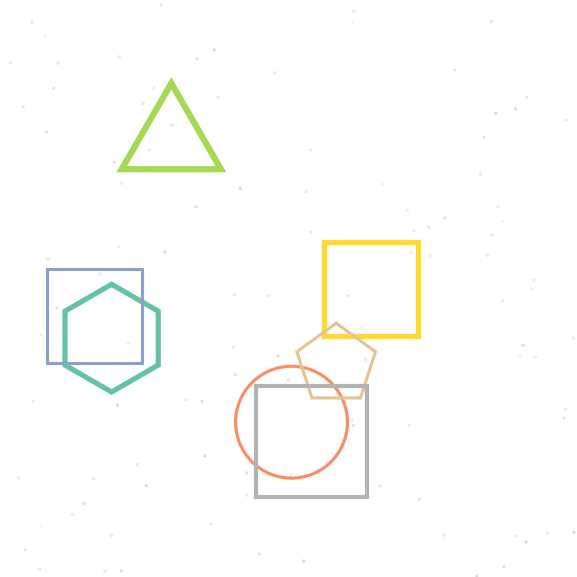[{"shape": "hexagon", "thickness": 2.5, "radius": 0.47, "center": [0.193, 0.414]}, {"shape": "circle", "thickness": 1.5, "radius": 0.48, "center": [0.505, 0.268]}, {"shape": "square", "thickness": 1.5, "radius": 0.41, "center": [0.164, 0.452]}, {"shape": "triangle", "thickness": 3, "radius": 0.5, "center": [0.297, 0.756]}, {"shape": "square", "thickness": 2.5, "radius": 0.41, "center": [0.642, 0.498]}, {"shape": "pentagon", "thickness": 1.5, "radius": 0.36, "center": [0.582, 0.368]}, {"shape": "square", "thickness": 2, "radius": 0.48, "center": [0.539, 0.235]}]